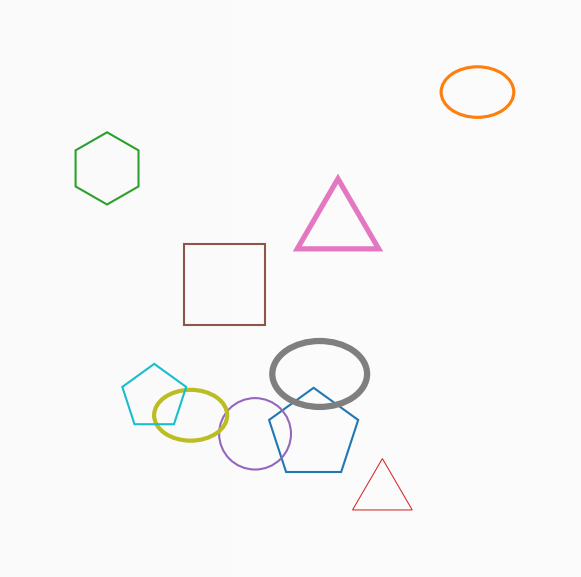[{"shape": "pentagon", "thickness": 1, "radius": 0.4, "center": [0.54, 0.247]}, {"shape": "oval", "thickness": 1.5, "radius": 0.31, "center": [0.821, 0.84]}, {"shape": "hexagon", "thickness": 1, "radius": 0.31, "center": [0.184, 0.708]}, {"shape": "triangle", "thickness": 0.5, "radius": 0.3, "center": [0.658, 0.146]}, {"shape": "circle", "thickness": 1, "radius": 0.31, "center": [0.439, 0.248]}, {"shape": "square", "thickness": 1, "radius": 0.35, "center": [0.387, 0.506]}, {"shape": "triangle", "thickness": 2.5, "radius": 0.4, "center": [0.581, 0.609]}, {"shape": "oval", "thickness": 3, "radius": 0.41, "center": [0.55, 0.352]}, {"shape": "oval", "thickness": 2, "radius": 0.31, "center": [0.328, 0.28]}, {"shape": "pentagon", "thickness": 1, "radius": 0.29, "center": [0.265, 0.311]}]